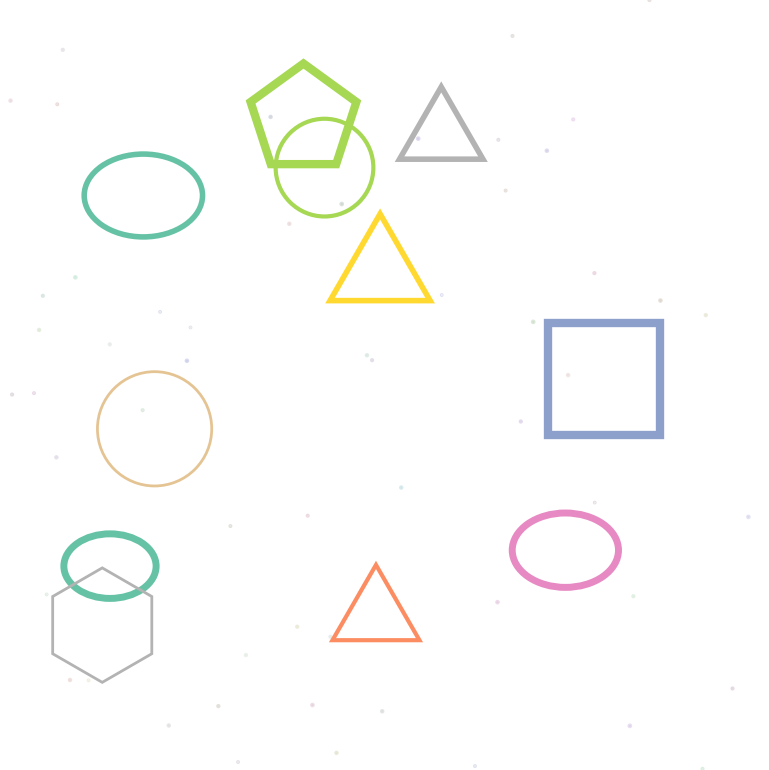[{"shape": "oval", "thickness": 2.5, "radius": 0.3, "center": [0.143, 0.265]}, {"shape": "oval", "thickness": 2, "radius": 0.38, "center": [0.186, 0.746]}, {"shape": "triangle", "thickness": 1.5, "radius": 0.33, "center": [0.488, 0.201]}, {"shape": "square", "thickness": 3, "radius": 0.36, "center": [0.785, 0.508]}, {"shape": "oval", "thickness": 2.5, "radius": 0.34, "center": [0.734, 0.285]}, {"shape": "pentagon", "thickness": 3, "radius": 0.36, "center": [0.394, 0.845]}, {"shape": "circle", "thickness": 1.5, "radius": 0.32, "center": [0.421, 0.782]}, {"shape": "triangle", "thickness": 2, "radius": 0.38, "center": [0.494, 0.647]}, {"shape": "circle", "thickness": 1, "radius": 0.37, "center": [0.201, 0.443]}, {"shape": "hexagon", "thickness": 1, "radius": 0.37, "center": [0.133, 0.188]}, {"shape": "triangle", "thickness": 2, "radius": 0.31, "center": [0.573, 0.825]}]